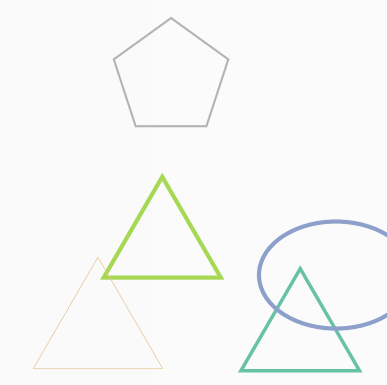[{"shape": "triangle", "thickness": 2.5, "radius": 0.88, "center": [0.775, 0.125]}, {"shape": "oval", "thickness": 3, "radius": 0.99, "center": [0.867, 0.286]}, {"shape": "triangle", "thickness": 3, "radius": 0.87, "center": [0.419, 0.366]}, {"shape": "triangle", "thickness": 0.5, "radius": 0.96, "center": [0.253, 0.139]}, {"shape": "pentagon", "thickness": 1.5, "radius": 0.78, "center": [0.441, 0.798]}]